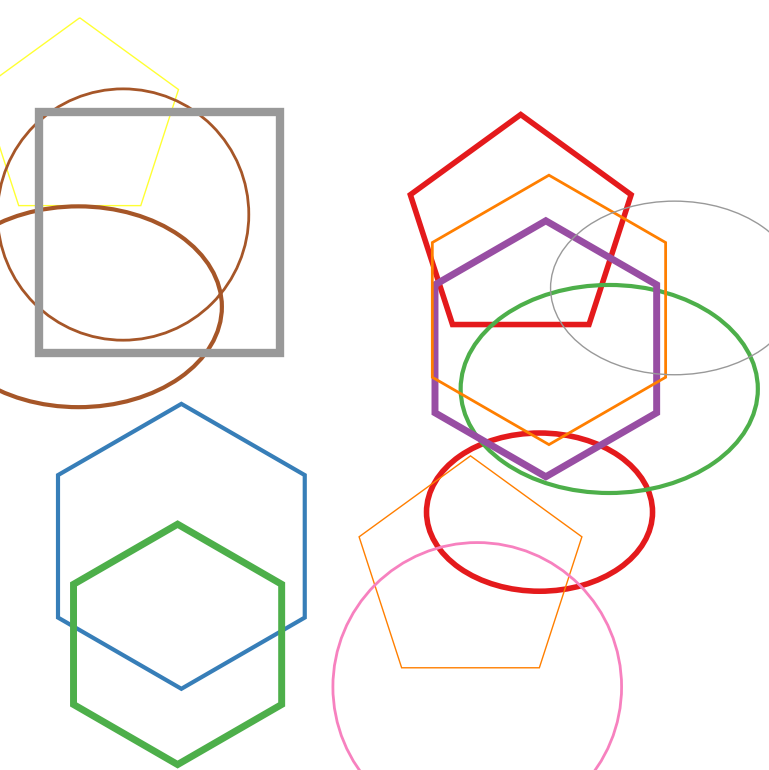[{"shape": "oval", "thickness": 2, "radius": 0.73, "center": [0.701, 0.335]}, {"shape": "pentagon", "thickness": 2, "radius": 0.75, "center": [0.676, 0.7]}, {"shape": "hexagon", "thickness": 1.5, "radius": 0.93, "center": [0.236, 0.29]}, {"shape": "oval", "thickness": 1.5, "radius": 0.96, "center": [0.791, 0.495]}, {"shape": "hexagon", "thickness": 2.5, "radius": 0.78, "center": [0.231, 0.163]}, {"shape": "hexagon", "thickness": 2.5, "radius": 0.83, "center": [0.709, 0.547]}, {"shape": "hexagon", "thickness": 1, "radius": 0.87, "center": [0.713, 0.598]}, {"shape": "pentagon", "thickness": 0.5, "radius": 0.76, "center": [0.611, 0.256]}, {"shape": "pentagon", "thickness": 0.5, "radius": 0.67, "center": [0.104, 0.842]}, {"shape": "circle", "thickness": 1, "radius": 0.82, "center": [0.16, 0.721]}, {"shape": "oval", "thickness": 1.5, "radius": 0.93, "center": [0.102, 0.602]}, {"shape": "circle", "thickness": 1, "radius": 0.94, "center": [0.62, 0.108]}, {"shape": "oval", "thickness": 0.5, "radius": 0.81, "center": [0.876, 0.626]}, {"shape": "square", "thickness": 3, "radius": 0.79, "center": [0.207, 0.698]}]